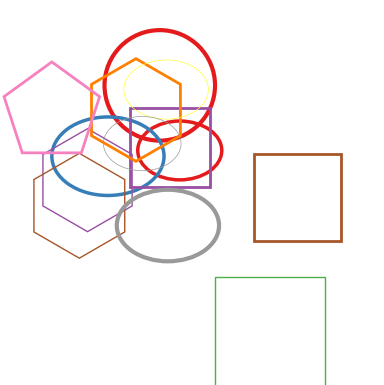[{"shape": "circle", "thickness": 3, "radius": 0.72, "center": [0.415, 0.778]}, {"shape": "oval", "thickness": 2.5, "radius": 0.55, "center": [0.467, 0.609]}, {"shape": "oval", "thickness": 2.5, "radius": 0.73, "center": [0.28, 0.594]}, {"shape": "square", "thickness": 1, "radius": 0.71, "center": [0.702, 0.138]}, {"shape": "hexagon", "thickness": 1, "radius": 0.67, "center": [0.227, 0.532]}, {"shape": "square", "thickness": 2, "radius": 0.52, "center": [0.442, 0.617]}, {"shape": "hexagon", "thickness": 2, "radius": 0.67, "center": [0.353, 0.714]}, {"shape": "oval", "thickness": 0.5, "radius": 0.55, "center": [0.431, 0.767]}, {"shape": "square", "thickness": 2, "radius": 0.57, "center": [0.773, 0.487]}, {"shape": "hexagon", "thickness": 1, "radius": 0.68, "center": [0.206, 0.466]}, {"shape": "pentagon", "thickness": 2, "radius": 0.65, "center": [0.135, 0.709]}, {"shape": "oval", "thickness": 0.5, "radius": 0.5, "center": [0.369, 0.627]}, {"shape": "oval", "thickness": 3, "radius": 0.66, "center": [0.436, 0.414]}]